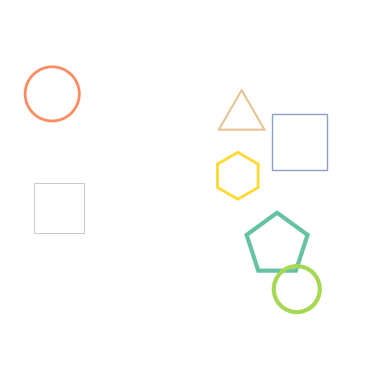[{"shape": "pentagon", "thickness": 3, "radius": 0.42, "center": [0.72, 0.364]}, {"shape": "circle", "thickness": 2, "radius": 0.35, "center": [0.136, 0.756]}, {"shape": "square", "thickness": 1, "radius": 0.36, "center": [0.778, 0.631]}, {"shape": "circle", "thickness": 3, "radius": 0.3, "center": [0.771, 0.249]}, {"shape": "hexagon", "thickness": 2, "radius": 0.3, "center": [0.618, 0.543]}, {"shape": "triangle", "thickness": 1.5, "radius": 0.34, "center": [0.628, 0.697]}, {"shape": "square", "thickness": 0.5, "radius": 0.33, "center": [0.153, 0.459]}]